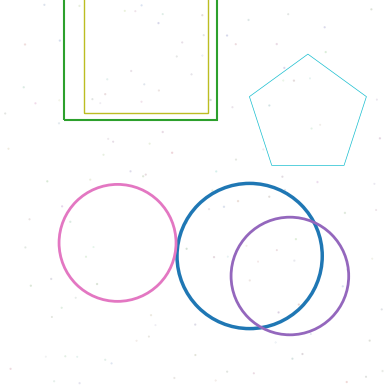[{"shape": "circle", "thickness": 2.5, "radius": 0.94, "center": [0.648, 0.335]}, {"shape": "square", "thickness": 1.5, "radius": 1.0, "center": [0.365, 0.887]}, {"shape": "circle", "thickness": 2, "radius": 0.76, "center": [0.753, 0.283]}, {"shape": "circle", "thickness": 2, "radius": 0.76, "center": [0.305, 0.369]}, {"shape": "square", "thickness": 1, "radius": 0.8, "center": [0.379, 0.866]}, {"shape": "pentagon", "thickness": 0.5, "radius": 0.8, "center": [0.8, 0.7]}]